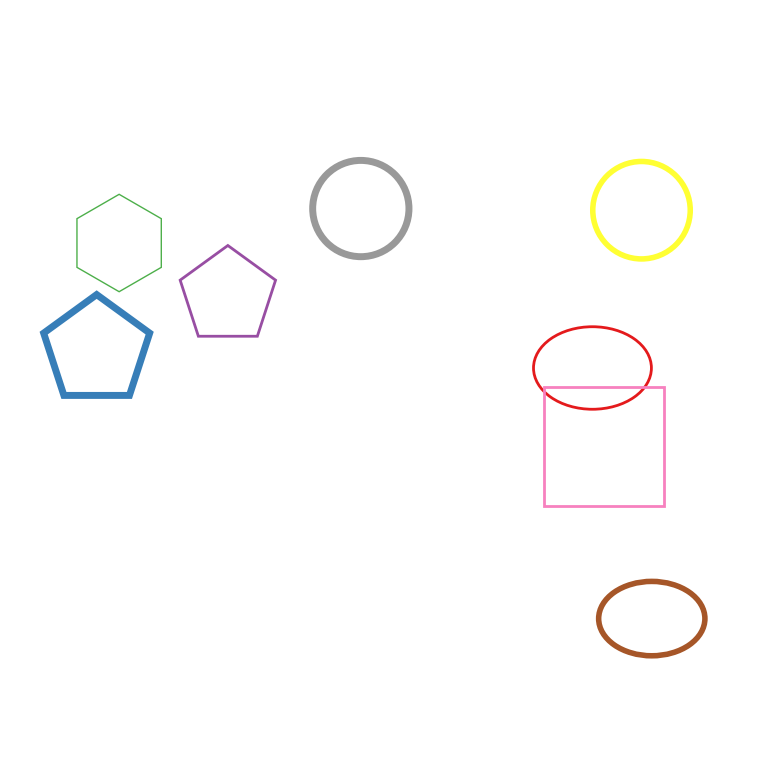[{"shape": "oval", "thickness": 1, "radius": 0.38, "center": [0.769, 0.522]}, {"shape": "pentagon", "thickness": 2.5, "radius": 0.36, "center": [0.126, 0.545]}, {"shape": "hexagon", "thickness": 0.5, "radius": 0.32, "center": [0.155, 0.684]}, {"shape": "pentagon", "thickness": 1, "radius": 0.33, "center": [0.296, 0.616]}, {"shape": "circle", "thickness": 2, "radius": 0.32, "center": [0.833, 0.727]}, {"shape": "oval", "thickness": 2, "radius": 0.34, "center": [0.846, 0.197]}, {"shape": "square", "thickness": 1, "radius": 0.39, "center": [0.784, 0.42]}, {"shape": "circle", "thickness": 2.5, "radius": 0.31, "center": [0.469, 0.729]}]